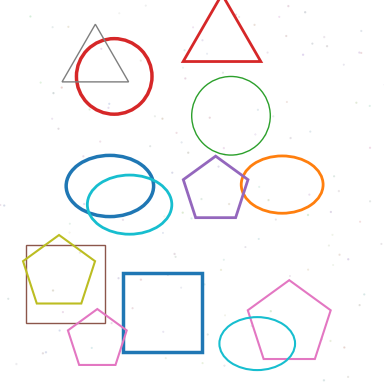[{"shape": "square", "thickness": 2.5, "radius": 0.51, "center": [0.421, 0.188]}, {"shape": "oval", "thickness": 2.5, "radius": 0.57, "center": [0.285, 0.517]}, {"shape": "oval", "thickness": 2, "radius": 0.53, "center": [0.733, 0.521]}, {"shape": "circle", "thickness": 1, "radius": 0.51, "center": [0.6, 0.699]}, {"shape": "circle", "thickness": 2.5, "radius": 0.49, "center": [0.297, 0.802]}, {"shape": "triangle", "thickness": 2, "radius": 0.58, "center": [0.577, 0.898]}, {"shape": "pentagon", "thickness": 2, "radius": 0.44, "center": [0.56, 0.506]}, {"shape": "square", "thickness": 1, "radius": 0.51, "center": [0.17, 0.263]}, {"shape": "pentagon", "thickness": 1.5, "radius": 0.4, "center": [0.253, 0.117]}, {"shape": "pentagon", "thickness": 1.5, "radius": 0.57, "center": [0.751, 0.159]}, {"shape": "triangle", "thickness": 1, "radius": 0.5, "center": [0.248, 0.837]}, {"shape": "pentagon", "thickness": 1.5, "radius": 0.49, "center": [0.153, 0.291]}, {"shape": "oval", "thickness": 1.5, "radius": 0.49, "center": [0.668, 0.108]}, {"shape": "oval", "thickness": 2, "radius": 0.55, "center": [0.337, 0.468]}]